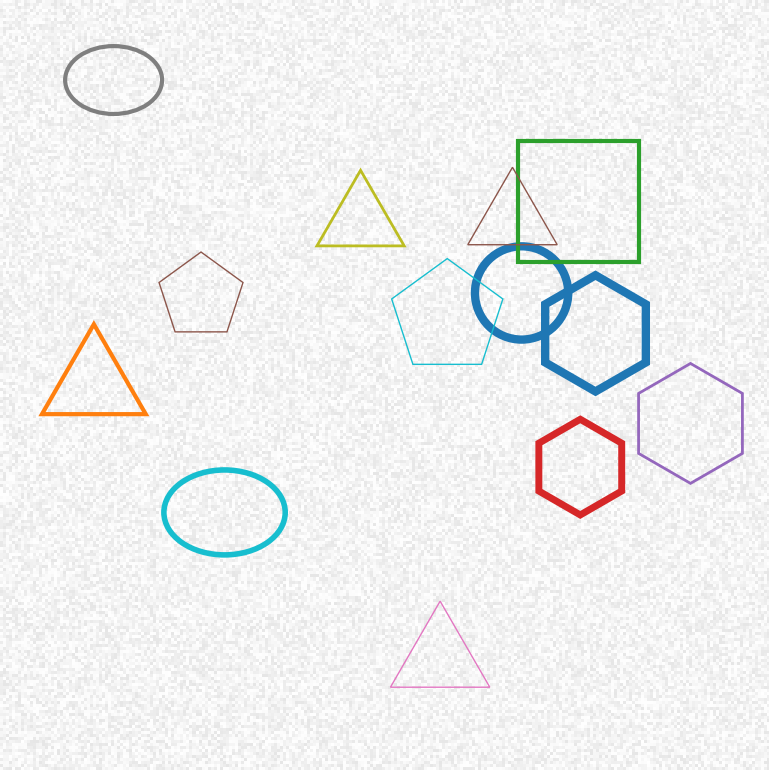[{"shape": "hexagon", "thickness": 3, "radius": 0.38, "center": [0.773, 0.567]}, {"shape": "circle", "thickness": 3, "radius": 0.3, "center": [0.677, 0.62]}, {"shape": "triangle", "thickness": 1.5, "radius": 0.39, "center": [0.122, 0.501]}, {"shape": "square", "thickness": 1.5, "radius": 0.39, "center": [0.751, 0.738]}, {"shape": "hexagon", "thickness": 2.5, "radius": 0.31, "center": [0.754, 0.393]}, {"shape": "hexagon", "thickness": 1, "radius": 0.39, "center": [0.897, 0.45]}, {"shape": "triangle", "thickness": 0.5, "radius": 0.34, "center": [0.666, 0.716]}, {"shape": "pentagon", "thickness": 0.5, "radius": 0.29, "center": [0.261, 0.615]}, {"shape": "triangle", "thickness": 0.5, "radius": 0.37, "center": [0.572, 0.145]}, {"shape": "oval", "thickness": 1.5, "radius": 0.31, "center": [0.148, 0.896]}, {"shape": "triangle", "thickness": 1, "radius": 0.33, "center": [0.468, 0.713]}, {"shape": "pentagon", "thickness": 0.5, "radius": 0.38, "center": [0.581, 0.588]}, {"shape": "oval", "thickness": 2, "radius": 0.39, "center": [0.292, 0.335]}]